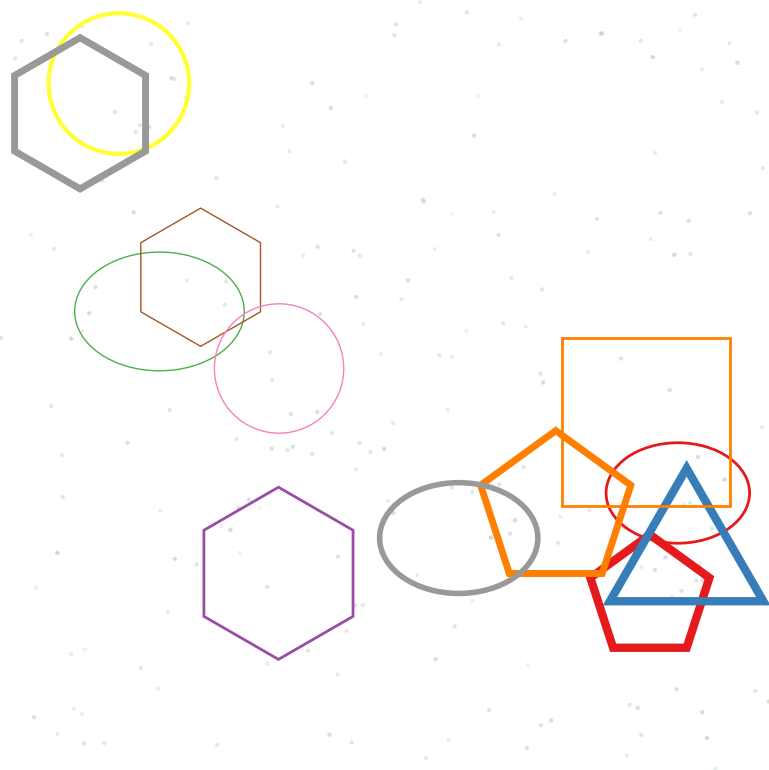[{"shape": "pentagon", "thickness": 3, "radius": 0.41, "center": [0.844, 0.224]}, {"shape": "oval", "thickness": 1, "radius": 0.47, "center": [0.88, 0.36]}, {"shape": "triangle", "thickness": 3, "radius": 0.58, "center": [0.892, 0.277]}, {"shape": "oval", "thickness": 0.5, "radius": 0.55, "center": [0.207, 0.596]}, {"shape": "hexagon", "thickness": 1, "radius": 0.56, "center": [0.362, 0.255]}, {"shape": "square", "thickness": 1, "radius": 0.55, "center": [0.839, 0.452]}, {"shape": "pentagon", "thickness": 2.5, "radius": 0.51, "center": [0.722, 0.338]}, {"shape": "circle", "thickness": 1.5, "radius": 0.46, "center": [0.154, 0.892]}, {"shape": "hexagon", "thickness": 0.5, "radius": 0.45, "center": [0.261, 0.64]}, {"shape": "circle", "thickness": 0.5, "radius": 0.42, "center": [0.362, 0.521]}, {"shape": "oval", "thickness": 2, "radius": 0.51, "center": [0.596, 0.301]}, {"shape": "hexagon", "thickness": 2.5, "radius": 0.49, "center": [0.104, 0.853]}]